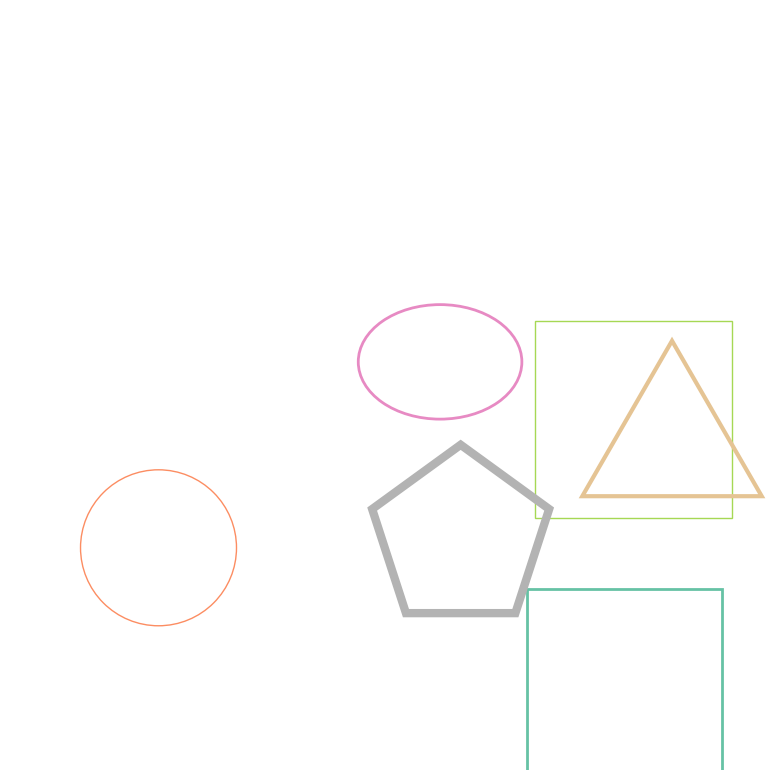[{"shape": "square", "thickness": 1, "radius": 0.63, "center": [0.811, 0.108]}, {"shape": "circle", "thickness": 0.5, "radius": 0.51, "center": [0.206, 0.289]}, {"shape": "oval", "thickness": 1, "radius": 0.53, "center": [0.572, 0.53]}, {"shape": "square", "thickness": 0.5, "radius": 0.64, "center": [0.822, 0.455]}, {"shape": "triangle", "thickness": 1.5, "radius": 0.67, "center": [0.873, 0.423]}, {"shape": "pentagon", "thickness": 3, "radius": 0.6, "center": [0.598, 0.302]}]